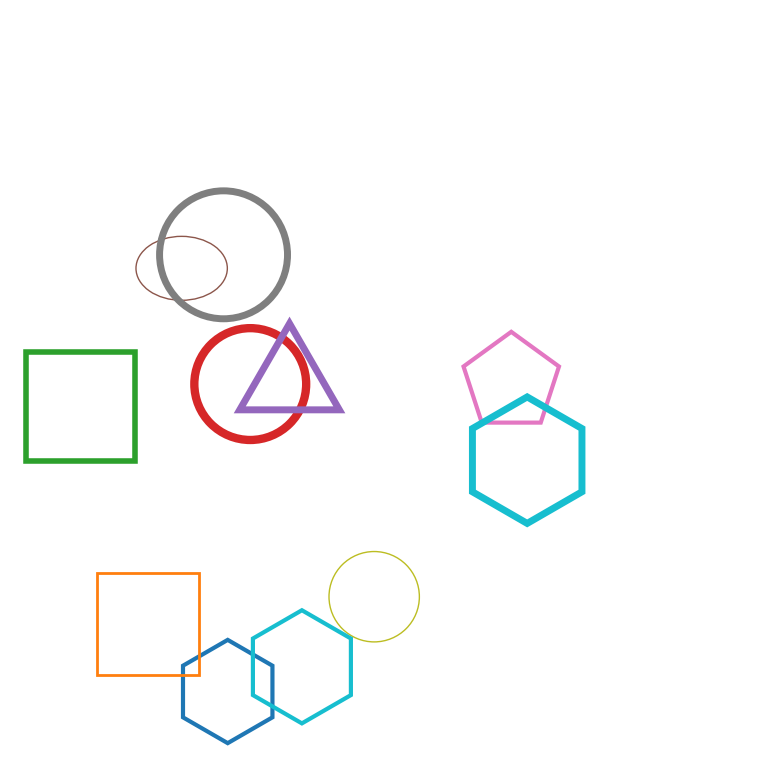[{"shape": "hexagon", "thickness": 1.5, "radius": 0.34, "center": [0.296, 0.102]}, {"shape": "square", "thickness": 1, "radius": 0.33, "center": [0.192, 0.189]}, {"shape": "square", "thickness": 2, "radius": 0.35, "center": [0.105, 0.473]}, {"shape": "circle", "thickness": 3, "radius": 0.36, "center": [0.325, 0.501]}, {"shape": "triangle", "thickness": 2.5, "radius": 0.37, "center": [0.376, 0.505]}, {"shape": "oval", "thickness": 0.5, "radius": 0.3, "center": [0.236, 0.652]}, {"shape": "pentagon", "thickness": 1.5, "radius": 0.33, "center": [0.664, 0.504]}, {"shape": "circle", "thickness": 2.5, "radius": 0.42, "center": [0.29, 0.669]}, {"shape": "circle", "thickness": 0.5, "radius": 0.29, "center": [0.486, 0.225]}, {"shape": "hexagon", "thickness": 1.5, "radius": 0.37, "center": [0.392, 0.134]}, {"shape": "hexagon", "thickness": 2.5, "radius": 0.41, "center": [0.685, 0.402]}]